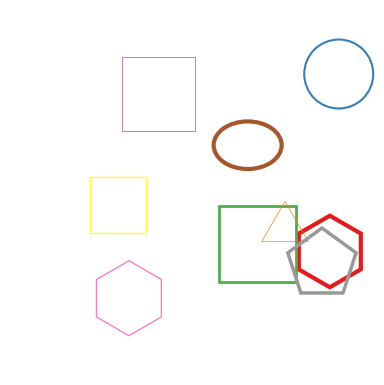[{"shape": "hexagon", "thickness": 3, "radius": 0.46, "center": [0.857, 0.347]}, {"shape": "circle", "thickness": 1.5, "radius": 0.45, "center": [0.88, 0.808]}, {"shape": "square", "thickness": 2, "radius": 0.5, "center": [0.669, 0.367]}, {"shape": "square", "thickness": 0.5, "radius": 0.48, "center": [0.411, 0.756]}, {"shape": "triangle", "thickness": 0.5, "radius": 0.35, "center": [0.74, 0.407]}, {"shape": "square", "thickness": 1, "radius": 0.36, "center": [0.307, 0.469]}, {"shape": "oval", "thickness": 3, "radius": 0.44, "center": [0.643, 0.623]}, {"shape": "hexagon", "thickness": 1, "radius": 0.49, "center": [0.335, 0.225]}, {"shape": "pentagon", "thickness": 2.5, "radius": 0.47, "center": [0.836, 0.315]}]